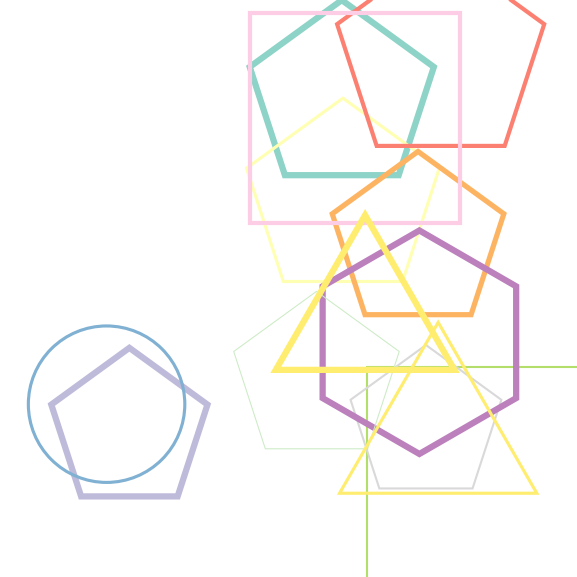[{"shape": "pentagon", "thickness": 3, "radius": 0.84, "center": [0.592, 0.831]}, {"shape": "pentagon", "thickness": 1.5, "radius": 0.88, "center": [0.594, 0.654]}, {"shape": "pentagon", "thickness": 3, "radius": 0.71, "center": [0.224, 0.255]}, {"shape": "pentagon", "thickness": 2, "radius": 0.94, "center": [0.763, 0.899]}, {"shape": "circle", "thickness": 1.5, "radius": 0.68, "center": [0.185, 0.299]}, {"shape": "pentagon", "thickness": 2.5, "radius": 0.78, "center": [0.724, 0.581]}, {"shape": "square", "thickness": 1, "radius": 0.92, "center": [0.818, 0.179]}, {"shape": "square", "thickness": 2, "radius": 0.91, "center": [0.615, 0.795]}, {"shape": "pentagon", "thickness": 1, "radius": 0.69, "center": [0.738, 0.264]}, {"shape": "hexagon", "thickness": 3, "radius": 0.97, "center": [0.726, 0.407]}, {"shape": "pentagon", "thickness": 0.5, "radius": 0.75, "center": [0.548, 0.344]}, {"shape": "triangle", "thickness": 3, "radius": 0.89, "center": [0.632, 0.448]}, {"shape": "triangle", "thickness": 1.5, "radius": 0.99, "center": [0.759, 0.244]}]